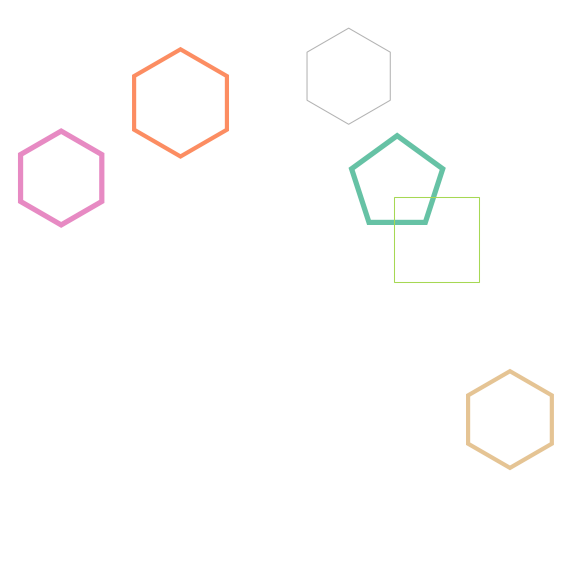[{"shape": "pentagon", "thickness": 2.5, "radius": 0.41, "center": [0.688, 0.681]}, {"shape": "hexagon", "thickness": 2, "radius": 0.46, "center": [0.313, 0.821]}, {"shape": "hexagon", "thickness": 2.5, "radius": 0.41, "center": [0.106, 0.691]}, {"shape": "square", "thickness": 0.5, "radius": 0.37, "center": [0.756, 0.584]}, {"shape": "hexagon", "thickness": 2, "radius": 0.42, "center": [0.883, 0.273]}, {"shape": "hexagon", "thickness": 0.5, "radius": 0.42, "center": [0.604, 0.867]}]